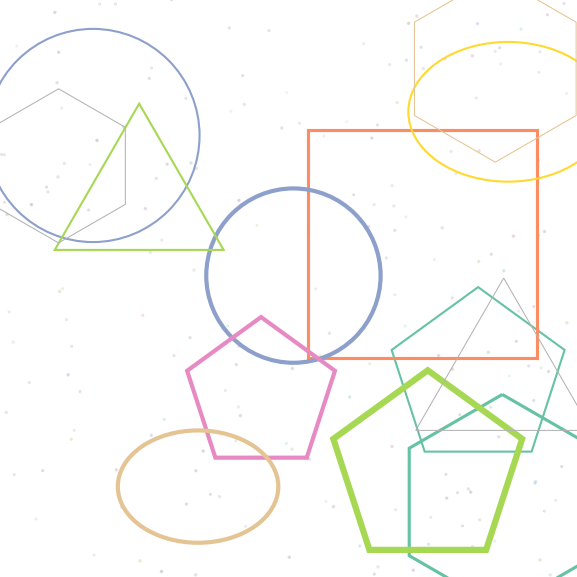[{"shape": "hexagon", "thickness": 1.5, "radius": 0.93, "center": [0.87, 0.13]}, {"shape": "pentagon", "thickness": 1, "radius": 0.79, "center": [0.828, 0.344]}, {"shape": "square", "thickness": 1.5, "radius": 0.99, "center": [0.732, 0.576]}, {"shape": "circle", "thickness": 1, "radius": 0.92, "center": [0.161, 0.765]}, {"shape": "circle", "thickness": 2, "radius": 0.75, "center": [0.508, 0.522]}, {"shape": "pentagon", "thickness": 2, "radius": 0.67, "center": [0.452, 0.316]}, {"shape": "pentagon", "thickness": 3, "radius": 0.86, "center": [0.741, 0.186]}, {"shape": "triangle", "thickness": 1, "radius": 0.84, "center": [0.241, 0.651]}, {"shape": "oval", "thickness": 1, "radius": 0.86, "center": [0.88, 0.806]}, {"shape": "oval", "thickness": 2, "radius": 0.69, "center": [0.343, 0.157]}, {"shape": "hexagon", "thickness": 0.5, "radius": 0.81, "center": [0.858, 0.88]}, {"shape": "hexagon", "thickness": 0.5, "radius": 0.67, "center": [0.101, 0.712]}, {"shape": "triangle", "thickness": 0.5, "radius": 0.88, "center": [0.872, 0.342]}]